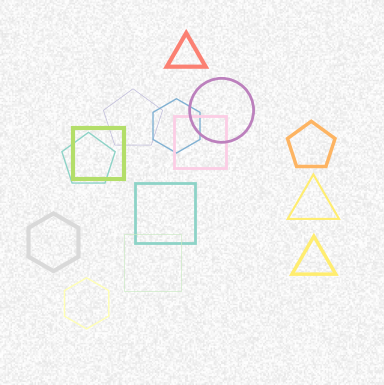[{"shape": "square", "thickness": 2, "radius": 0.39, "center": [0.429, 0.447]}, {"shape": "pentagon", "thickness": 1, "radius": 0.36, "center": [0.23, 0.583]}, {"shape": "hexagon", "thickness": 1, "radius": 0.33, "center": [0.225, 0.212]}, {"shape": "pentagon", "thickness": 0.5, "radius": 0.4, "center": [0.345, 0.689]}, {"shape": "triangle", "thickness": 3, "radius": 0.29, "center": [0.484, 0.856]}, {"shape": "hexagon", "thickness": 1, "radius": 0.35, "center": [0.458, 0.673]}, {"shape": "pentagon", "thickness": 2.5, "radius": 0.32, "center": [0.808, 0.62]}, {"shape": "square", "thickness": 3, "radius": 0.33, "center": [0.256, 0.601]}, {"shape": "square", "thickness": 2, "radius": 0.34, "center": [0.52, 0.631]}, {"shape": "hexagon", "thickness": 3, "radius": 0.37, "center": [0.139, 0.371]}, {"shape": "circle", "thickness": 2, "radius": 0.42, "center": [0.576, 0.713]}, {"shape": "square", "thickness": 0.5, "radius": 0.37, "center": [0.396, 0.318]}, {"shape": "triangle", "thickness": 2.5, "radius": 0.33, "center": [0.815, 0.321]}, {"shape": "triangle", "thickness": 1.5, "radius": 0.38, "center": [0.814, 0.47]}]